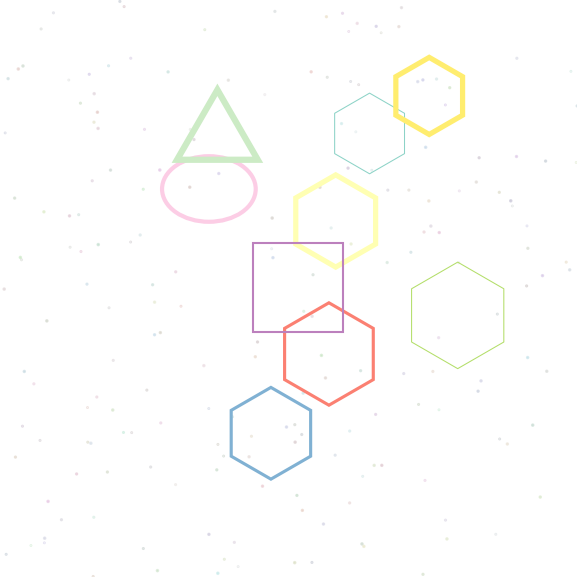[{"shape": "hexagon", "thickness": 0.5, "radius": 0.35, "center": [0.64, 0.768]}, {"shape": "hexagon", "thickness": 2.5, "radius": 0.4, "center": [0.581, 0.616]}, {"shape": "hexagon", "thickness": 1.5, "radius": 0.44, "center": [0.57, 0.386]}, {"shape": "hexagon", "thickness": 1.5, "radius": 0.4, "center": [0.469, 0.249]}, {"shape": "hexagon", "thickness": 0.5, "radius": 0.46, "center": [0.793, 0.453]}, {"shape": "oval", "thickness": 2, "radius": 0.41, "center": [0.362, 0.672]}, {"shape": "square", "thickness": 1, "radius": 0.39, "center": [0.516, 0.501]}, {"shape": "triangle", "thickness": 3, "radius": 0.4, "center": [0.376, 0.763]}, {"shape": "hexagon", "thickness": 2.5, "radius": 0.33, "center": [0.743, 0.833]}]